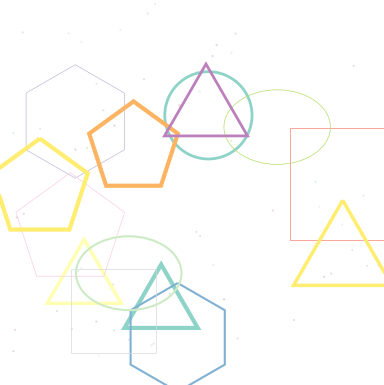[{"shape": "triangle", "thickness": 3, "radius": 0.55, "center": [0.419, 0.203]}, {"shape": "circle", "thickness": 2, "radius": 0.57, "center": [0.541, 0.7]}, {"shape": "triangle", "thickness": 2.5, "radius": 0.55, "center": [0.219, 0.268]}, {"shape": "hexagon", "thickness": 0.5, "radius": 0.74, "center": [0.195, 0.685]}, {"shape": "square", "thickness": 0.5, "radius": 0.73, "center": [0.898, 0.522]}, {"shape": "hexagon", "thickness": 1.5, "radius": 0.71, "center": [0.462, 0.124]}, {"shape": "pentagon", "thickness": 3, "radius": 0.61, "center": [0.347, 0.616]}, {"shape": "oval", "thickness": 0.5, "radius": 0.69, "center": [0.72, 0.67]}, {"shape": "pentagon", "thickness": 0.5, "radius": 0.74, "center": [0.182, 0.403]}, {"shape": "square", "thickness": 0.5, "radius": 0.55, "center": [0.295, 0.192]}, {"shape": "triangle", "thickness": 2, "radius": 0.62, "center": [0.535, 0.709]}, {"shape": "oval", "thickness": 1.5, "radius": 0.69, "center": [0.334, 0.29]}, {"shape": "triangle", "thickness": 2.5, "radius": 0.74, "center": [0.89, 0.332]}, {"shape": "pentagon", "thickness": 3, "radius": 0.65, "center": [0.104, 0.509]}]